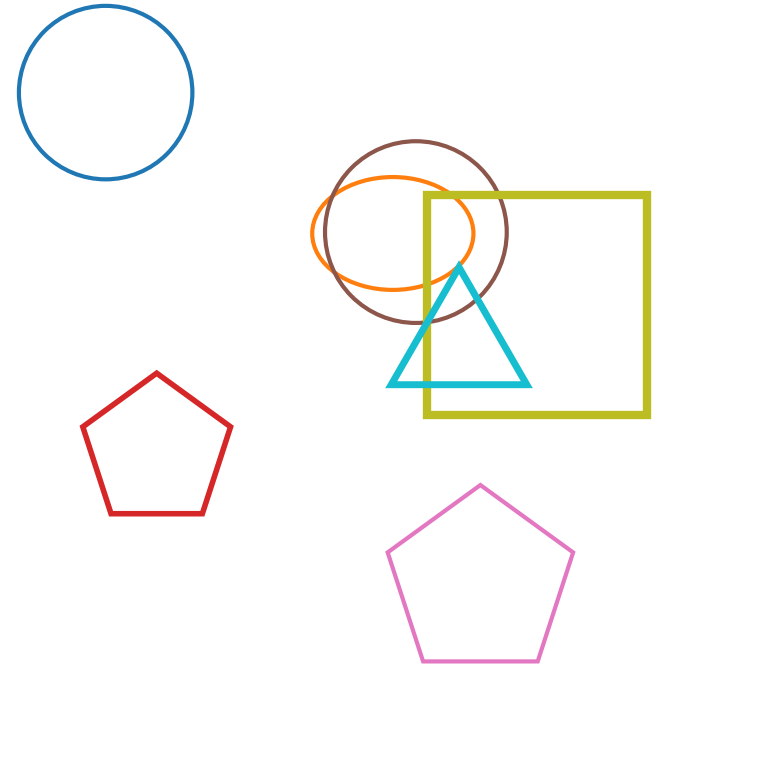[{"shape": "circle", "thickness": 1.5, "radius": 0.56, "center": [0.137, 0.88]}, {"shape": "oval", "thickness": 1.5, "radius": 0.52, "center": [0.51, 0.697]}, {"shape": "pentagon", "thickness": 2, "radius": 0.5, "center": [0.203, 0.414]}, {"shape": "circle", "thickness": 1.5, "radius": 0.59, "center": [0.54, 0.699]}, {"shape": "pentagon", "thickness": 1.5, "radius": 0.63, "center": [0.624, 0.243]}, {"shape": "square", "thickness": 3, "radius": 0.71, "center": [0.697, 0.604]}, {"shape": "triangle", "thickness": 2.5, "radius": 0.51, "center": [0.596, 0.551]}]